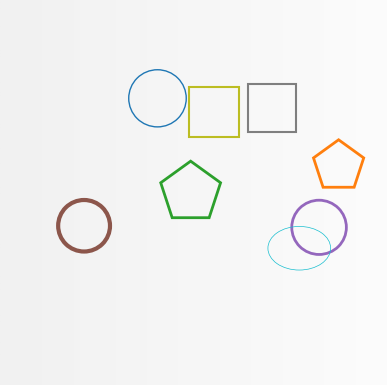[{"shape": "circle", "thickness": 1, "radius": 0.37, "center": [0.406, 0.745]}, {"shape": "pentagon", "thickness": 2, "radius": 0.34, "center": [0.874, 0.569]}, {"shape": "pentagon", "thickness": 2, "radius": 0.41, "center": [0.492, 0.5]}, {"shape": "circle", "thickness": 2, "radius": 0.35, "center": [0.823, 0.41]}, {"shape": "circle", "thickness": 3, "radius": 0.33, "center": [0.217, 0.414]}, {"shape": "square", "thickness": 1.5, "radius": 0.31, "center": [0.702, 0.719]}, {"shape": "square", "thickness": 1.5, "radius": 0.32, "center": [0.552, 0.71]}, {"shape": "oval", "thickness": 0.5, "radius": 0.4, "center": [0.772, 0.355]}]